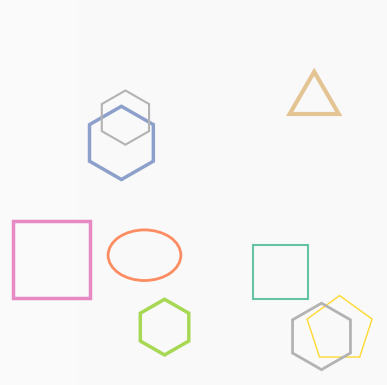[{"shape": "square", "thickness": 1.5, "radius": 0.35, "center": [0.725, 0.293]}, {"shape": "oval", "thickness": 2, "radius": 0.47, "center": [0.373, 0.337]}, {"shape": "hexagon", "thickness": 2.5, "radius": 0.48, "center": [0.313, 0.629]}, {"shape": "square", "thickness": 2.5, "radius": 0.5, "center": [0.133, 0.326]}, {"shape": "hexagon", "thickness": 2.5, "radius": 0.36, "center": [0.425, 0.15]}, {"shape": "pentagon", "thickness": 1, "radius": 0.44, "center": [0.876, 0.144]}, {"shape": "triangle", "thickness": 3, "radius": 0.37, "center": [0.811, 0.741]}, {"shape": "hexagon", "thickness": 1.5, "radius": 0.35, "center": [0.324, 0.695]}, {"shape": "hexagon", "thickness": 2, "radius": 0.43, "center": [0.83, 0.126]}]